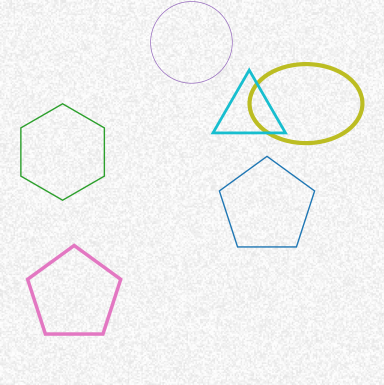[{"shape": "pentagon", "thickness": 1, "radius": 0.65, "center": [0.694, 0.464]}, {"shape": "hexagon", "thickness": 1, "radius": 0.63, "center": [0.163, 0.605]}, {"shape": "circle", "thickness": 0.5, "radius": 0.53, "center": [0.497, 0.89]}, {"shape": "pentagon", "thickness": 2.5, "radius": 0.64, "center": [0.193, 0.235]}, {"shape": "oval", "thickness": 3, "radius": 0.73, "center": [0.795, 0.731]}, {"shape": "triangle", "thickness": 2, "radius": 0.54, "center": [0.647, 0.709]}]